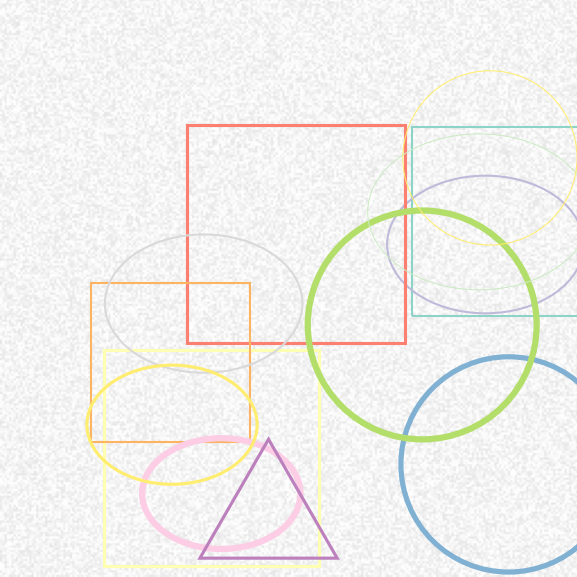[{"shape": "square", "thickness": 1, "radius": 0.82, "center": [0.876, 0.616]}, {"shape": "square", "thickness": 1.5, "radius": 0.93, "center": [0.366, 0.206]}, {"shape": "oval", "thickness": 1, "radius": 0.85, "center": [0.841, 0.576]}, {"shape": "square", "thickness": 1.5, "radius": 0.94, "center": [0.513, 0.594]}, {"shape": "circle", "thickness": 2.5, "radius": 0.93, "center": [0.881, 0.195]}, {"shape": "square", "thickness": 1, "radius": 0.69, "center": [0.295, 0.372]}, {"shape": "circle", "thickness": 3, "radius": 0.99, "center": [0.731, 0.436]}, {"shape": "oval", "thickness": 3, "radius": 0.69, "center": [0.383, 0.144]}, {"shape": "oval", "thickness": 1, "radius": 0.86, "center": [0.353, 0.473]}, {"shape": "triangle", "thickness": 1.5, "radius": 0.69, "center": [0.465, 0.101]}, {"shape": "oval", "thickness": 0.5, "radius": 0.96, "center": [0.83, 0.632]}, {"shape": "circle", "thickness": 0.5, "radius": 0.75, "center": [0.848, 0.726]}, {"shape": "oval", "thickness": 1.5, "radius": 0.74, "center": [0.298, 0.264]}]